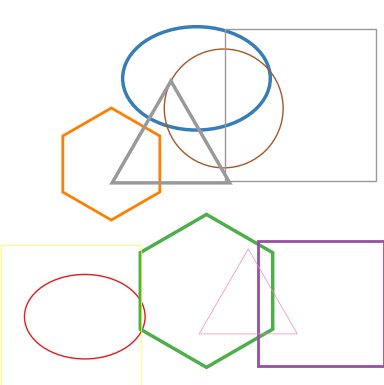[{"shape": "oval", "thickness": 1, "radius": 0.78, "center": [0.22, 0.177]}, {"shape": "oval", "thickness": 2.5, "radius": 0.96, "center": [0.51, 0.796]}, {"shape": "hexagon", "thickness": 2.5, "radius": 0.99, "center": [0.536, 0.244]}, {"shape": "square", "thickness": 2, "radius": 0.81, "center": [0.834, 0.212]}, {"shape": "hexagon", "thickness": 2, "radius": 0.73, "center": [0.289, 0.574]}, {"shape": "square", "thickness": 0.5, "radius": 0.9, "center": [0.184, 0.182]}, {"shape": "circle", "thickness": 1, "radius": 0.77, "center": [0.581, 0.718]}, {"shape": "triangle", "thickness": 0.5, "radius": 0.74, "center": [0.645, 0.206]}, {"shape": "triangle", "thickness": 2.5, "radius": 0.88, "center": [0.444, 0.613]}, {"shape": "square", "thickness": 1, "radius": 0.98, "center": [0.781, 0.727]}]